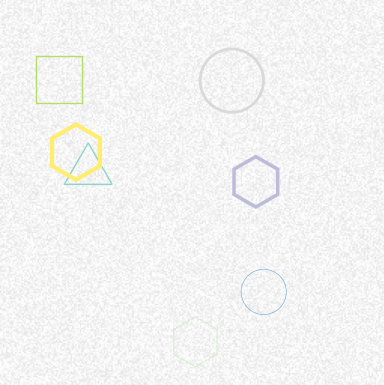[{"shape": "triangle", "thickness": 1, "radius": 0.36, "center": [0.229, 0.557]}, {"shape": "hexagon", "thickness": 2.5, "radius": 0.33, "center": [0.665, 0.528]}, {"shape": "circle", "thickness": 0.5, "radius": 0.29, "center": [0.685, 0.242]}, {"shape": "square", "thickness": 1, "radius": 0.3, "center": [0.153, 0.794]}, {"shape": "circle", "thickness": 2, "radius": 0.41, "center": [0.602, 0.791]}, {"shape": "hexagon", "thickness": 0.5, "radius": 0.32, "center": [0.508, 0.112]}, {"shape": "hexagon", "thickness": 3, "radius": 0.36, "center": [0.198, 0.605]}]